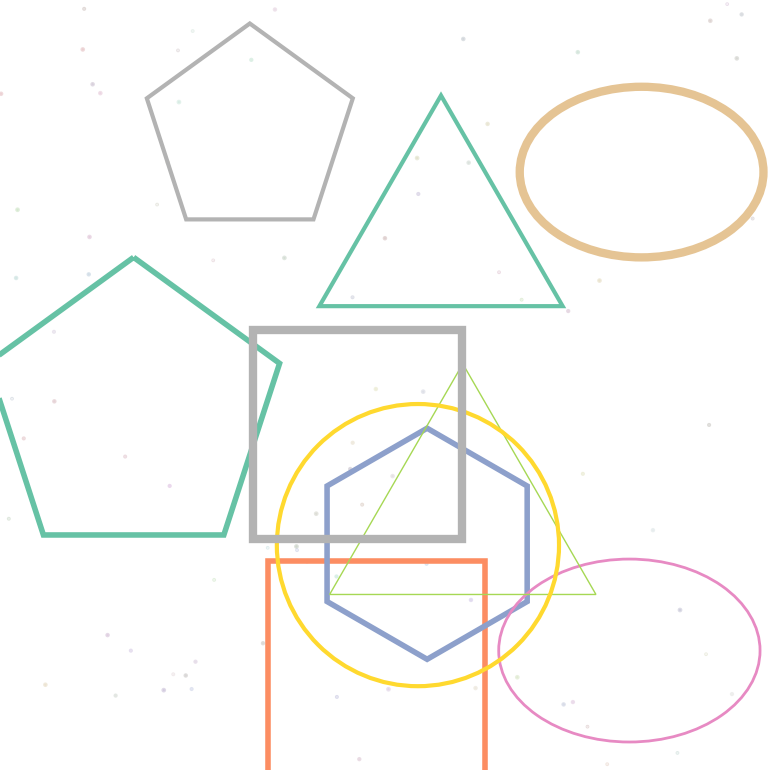[{"shape": "triangle", "thickness": 1.5, "radius": 0.91, "center": [0.573, 0.694]}, {"shape": "pentagon", "thickness": 2, "radius": 1.0, "center": [0.174, 0.466]}, {"shape": "square", "thickness": 2, "radius": 0.71, "center": [0.489, 0.131]}, {"shape": "hexagon", "thickness": 2, "radius": 0.75, "center": [0.555, 0.294]}, {"shape": "oval", "thickness": 1, "radius": 0.85, "center": [0.817, 0.155]}, {"shape": "triangle", "thickness": 0.5, "radius": 1.0, "center": [0.601, 0.328]}, {"shape": "circle", "thickness": 1.5, "radius": 0.92, "center": [0.543, 0.292]}, {"shape": "oval", "thickness": 3, "radius": 0.79, "center": [0.833, 0.777]}, {"shape": "square", "thickness": 3, "radius": 0.68, "center": [0.464, 0.436]}, {"shape": "pentagon", "thickness": 1.5, "radius": 0.7, "center": [0.324, 0.829]}]